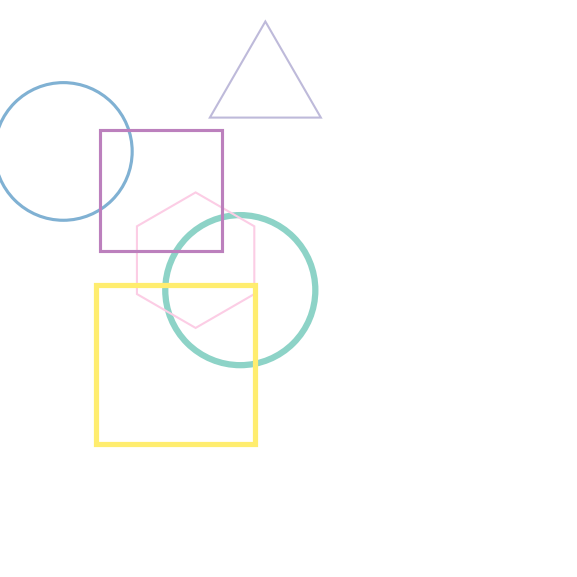[{"shape": "circle", "thickness": 3, "radius": 0.65, "center": [0.416, 0.497]}, {"shape": "triangle", "thickness": 1, "radius": 0.55, "center": [0.459, 0.851]}, {"shape": "circle", "thickness": 1.5, "radius": 0.6, "center": [0.11, 0.737]}, {"shape": "hexagon", "thickness": 1, "radius": 0.59, "center": [0.339, 0.549]}, {"shape": "square", "thickness": 1.5, "radius": 0.53, "center": [0.279, 0.669]}, {"shape": "square", "thickness": 2.5, "radius": 0.69, "center": [0.304, 0.368]}]